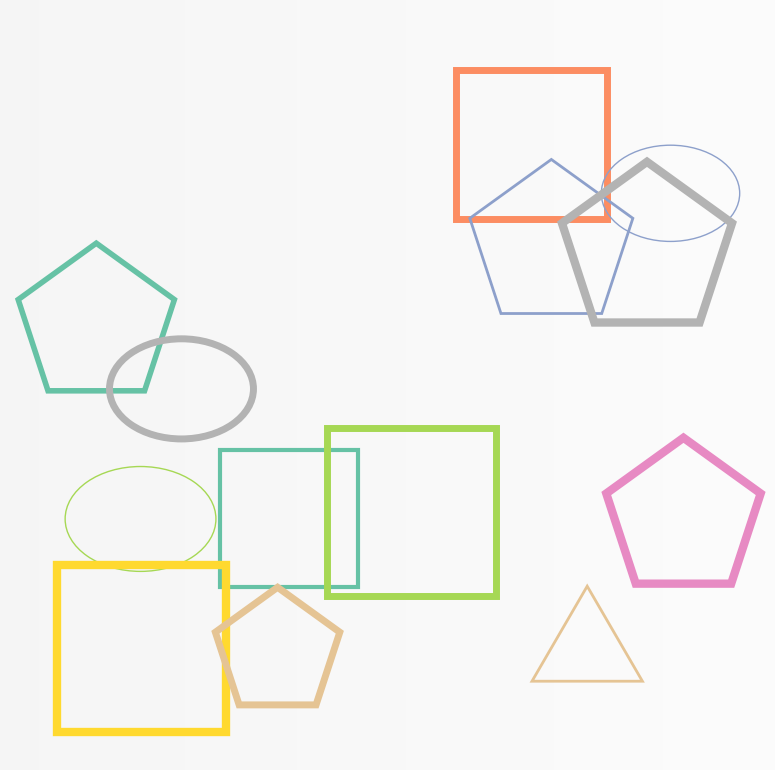[{"shape": "pentagon", "thickness": 2, "radius": 0.53, "center": [0.124, 0.578]}, {"shape": "square", "thickness": 1.5, "radius": 0.44, "center": [0.373, 0.326]}, {"shape": "square", "thickness": 2.5, "radius": 0.49, "center": [0.686, 0.812]}, {"shape": "oval", "thickness": 0.5, "radius": 0.45, "center": [0.865, 0.749]}, {"shape": "pentagon", "thickness": 1, "radius": 0.55, "center": [0.711, 0.682]}, {"shape": "pentagon", "thickness": 3, "radius": 0.52, "center": [0.882, 0.327]}, {"shape": "square", "thickness": 2.5, "radius": 0.55, "center": [0.531, 0.335]}, {"shape": "oval", "thickness": 0.5, "radius": 0.49, "center": [0.181, 0.326]}, {"shape": "square", "thickness": 3, "radius": 0.54, "center": [0.182, 0.158]}, {"shape": "pentagon", "thickness": 2.5, "radius": 0.42, "center": [0.358, 0.153]}, {"shape": "triangle", "thickness": 1, "radius": 0.41, "center": [0.758, 0.156]}, {"shape": "pentagon", "thickness": 3, "radius": 0.58, "center": [0.835, 0.674]}, {"shape": "oval", "thickness": 2.5, "radius": 0.46, "center": [0.234, 0.495]}]